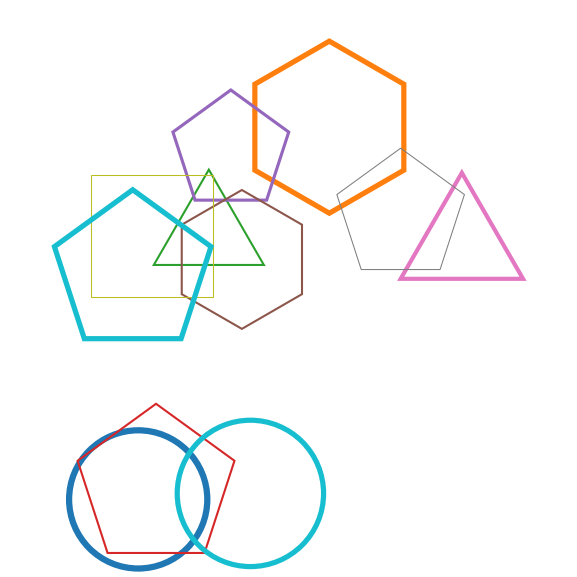[{"shape": "circle", "thickness": 3, "radius": 0.6, "center": [0.239, 0.134]}, {"shape": "hexagon", "thickness": 2.5, "radius": 0.74, "center": [0.57, 0.779]}, {"shape": "triangle", "thickness": 1, "radius": 0.55, "center": [0.362, 0.595]}, {"shape": "pentagon", "thickness": 1, "radius": 0.71, "center": [0.27, 0.157]}, {"shape": "pentagon", "thickness": 1.5, "radius": 0.53, "center": [0.4, 0.738]}, {"shape": "hexagon", "thickness": 1, "radius": 0.6, "center": [0.419, 0.55]}, {"shape": "triangle", "thickness": 2, "radius": 0.61, "center": [0.8, 0.578]}, {"shape": "pentagon", "thickness": 0.5, "radius": 0.58, "center": [0.694, 0.626]}, {"shape": "square", "thickness": 0.5, "radius": 0.53, "center": [0.264, 0.591]}, {"shape": "pentagon", "thickness": 2.5, "radius": 0.71, "center": [0.23, 0.528]}, {"shape": "circle", "thickness": 2.5, "radius": 0.63, "center": [0.434, 0.145]}]